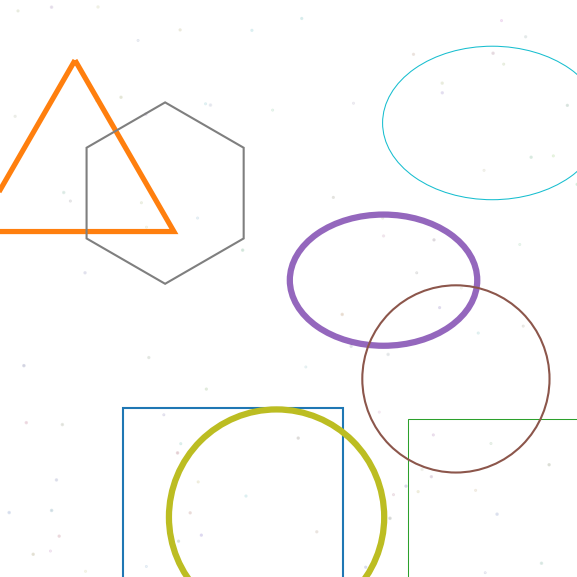[{"shape": "square", "thickness": 1, "radius": 0.95, "center": [0.404, 0.103]}, {"shape": "triangle", "thickness": 2.5, "radius": 0.99, "center": [0.13, 0.697]}, {"shape": "square", "thickness": 0.5, "radius": 0.86, "center": [0.879, 0.101]}, {"shape": "oval", "thickness": 3, "radius": 0.81, "center": [0.664, 0.514]}, {"shape": "circle", "thickness": 1, "radius": 0.81, "center": [0.789, 0.343]}, {"shape": "hexagon", "thickness": 1, "radius": 0.79, "center": [0.286, 0.665]}, {"shape": "circle", "thickness": 3, "radius": 0.93, "center": [0.479, 0.104]}, {"shape": "oval", "thickness": 0.5, "radius": 0.95, "center": [0.852, 0.786]}]